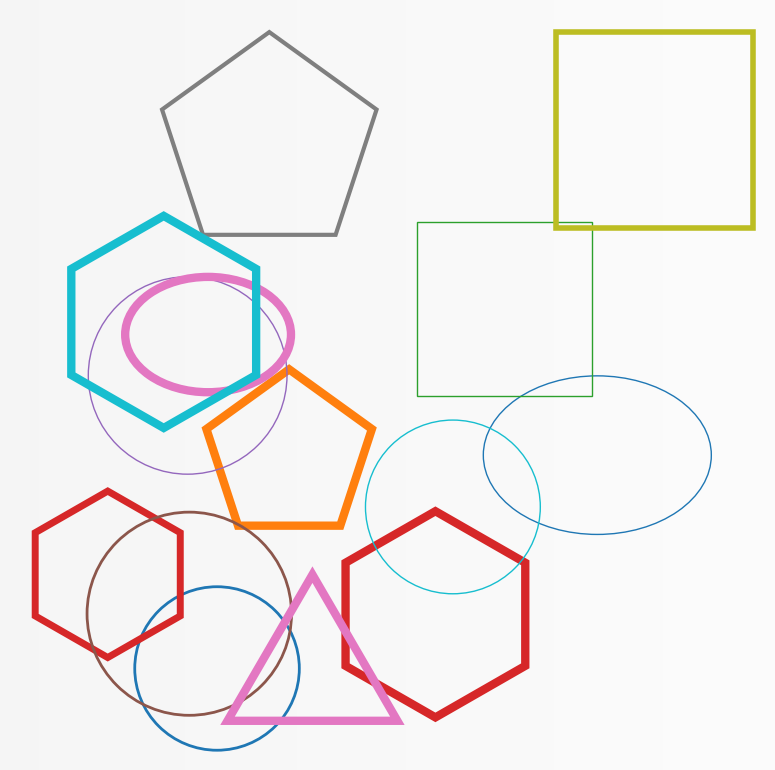[{"shape": "circle", "thickness": 1, "radius": 0.53, "center": [0.28, 0.132]}, {"shape": "oval", "thickness": 0.5, "radius": 0.74, "center": [0.771, 0.409]}, {"shape": "pentagon", "thickness": 3, "radius": 0.56, "center": [0.373, 0.408]}, {"shape": "square", "thickness": 0.5, "radius": 0.57, "center": [0.651, 0.599]}, {"shape": "hexagon", "thickness": 2.5, "radius": 0.54, "center": [0.139, 0.254]}, {"shape": "hexagon", "thickness": 3, "radius": 0.67, "center": [0.562, 0.202]}, {"shape": "circle", "thickness": 0.5, "radius": 0.64, "center": [0.242, 0.512]}, {"shape": "circle", "thickness": 1, "radius": 0.66, "center": [0.244, 0.203]}, {"shape": "triangle", "thickness": 3, "radius": 0.63, "center": [0.403, 0.127]}, {"shape": "oval", "thickness": 3, "radius": 0.53, "center": [0.268, 0.566]}, {"shape": "pentagon", "thickness": 1.5, "radius": 0.73, "center": [0.347, 0.813]}, {"shape": "square", "thickness": 2, "radius": 0.64, "center": [0.845, 0.831]}, {"shape": "hexagon", "thickness": 3, "radius": 0.69, "center": [0.211, 0.582]}, {"shape": "circle", "thickness": 0.5, "radius": 0.56, "center": [0.584, 0.342]}]